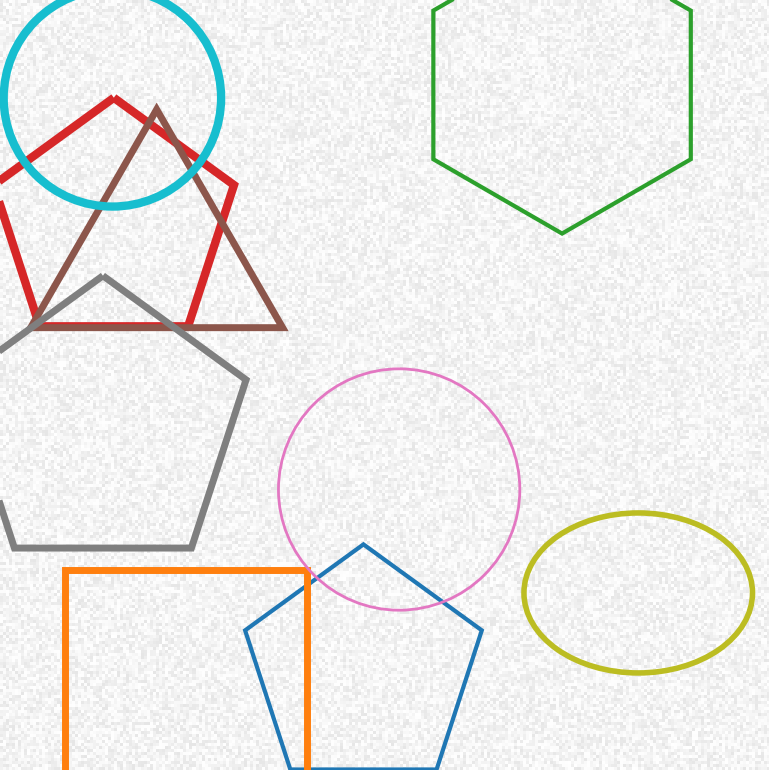[{"shape": "pentagon", "thickness": 1.5, "radius": 0.81, "center": [0.472, 0.131]}, {"shape": "square", "thickness": 2.5, "radius": 0.79, "center": [0.242, 0.103]}, {"shape": "hexagon", "thickness": 1.5, "radius": 0.97, "center": [0.73, 0.89]}, {"shape": "pentagon", "thickness": 3, "radius": 0.82, "center": [0.148, 0.709]}, {"shape": "triangle", "thickness": 2.5, "radius": 0.94, "center": [0.203, 0.669]}, {"shape": "circle", "thickness": 1, "radius": 0.78, "center": [0.518, 0.364]}, {"shape": "pentagon", "thickness": 2.5, "radius": 0.98, "center": [0.134, 0.446]}, {"shape": "oval", "thickness": 2, "radius": 0.74, "center": [0.829, 0.23]}, {"shape": "circle", "thickness": 3, "radius": 0.71, "center": [0.146, 0.873]}]